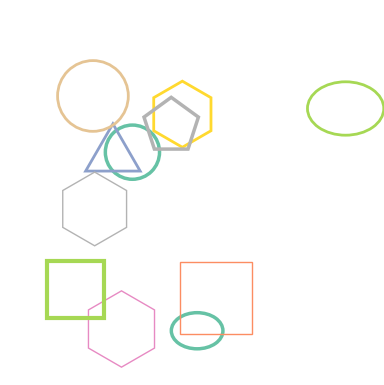[{"shape": "circle", "thickness": 2.5, "radius": 0.35, "center": [0.344, 0.605]}, {"shape": "oval", "thickness": 2.5, "radius": 0.34, "center": [0.512, 0.141]}, {"shape": "square", "thickness": 1, "radius": 0.47, "center": [0.561, 0.226]}, {"shape": "triangle", "thickness": 2, "radius": 0.41, "center": [0.293, 0.597]}, {"shape": "hexagon", "thickness": 1, "radius": 0.5, "center": [0.316, 0.145]}, {"shape": "square", "thickness": 3, "radius": 0.37, "center": [0.197, 0.247]}, {"shape": "oval", "thickness": 2, "radius": 0.5, "center": [0.898, 0.718]}, {"shape": "hexagon", "thickness": 2, "radius": 0.43, "center": [0.474, 0.703]}, {"shape": "circle", "thickness": 2, "radius": 0.46, "center": [0.241, 0.751]}, {"shape": "pentagon", "thickness": 2.5, "radius": 0.37, "center": [0.445, 0.673]}, {"shape": "hexagon", "thickness": 1, "radius": 0.48, "center": [0.246, 0.457]}]